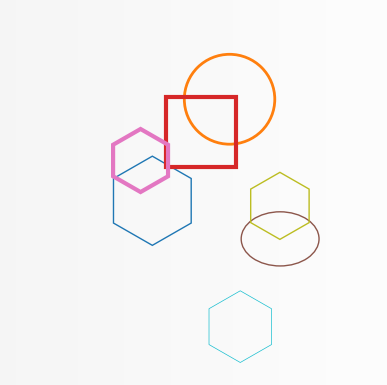[{"shape": "hexagon", "thickness": 1, "radius": 0.58, "center": [0.393, 0.479]}, {"shape": "circle", "thickness": 2, "radius": 0.58, "center": [0.592, 0.742]}, {"shape": "square", "thickness": 3, "radius": 0.45, "center": [0.518, 0.658]}, {"shape": "oval", "thickness": 1, "radius": 0.5, "center": [0.723, 0.38]}, {"shape": "hexagon", "thickness": 3, "radius": 0.41, "center": [0.363, 0.583]}, {"shape": "hexagon", "thickness": 1, "radius": 0.44, "center": [0.722, 0.465]}, {"shape": "hexagon", "thickness": 0.5, "radius": 0.47, "center": [0.62, 0.152]}]